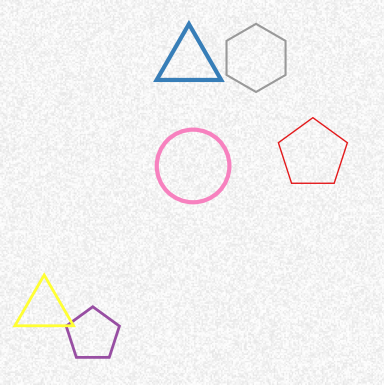[{"shape": "pentagon", "thickness": 1, "radius": 0.47, "center": [0.813, 0.6]}, {"shape": "triangle", "thickness": 3, "radius": 0.48, "center": [0.491, 0.841]}, {"shape": "pentagon", "thickness": 2, "radius": 0.36, "center": [0.241, 0.131]}, {"shape": "triangle", "thickness": 2, "radius": 0.44, "center": [0.115, 0.198]}, {"shape": "circle", "thickness": 3, "radius": 0.47, "center": [0.502, 0.569]}, {"shape": "hexagon", "thickness": 1.5, "radius": 0.44, "center": [0.665, 0.85]}]